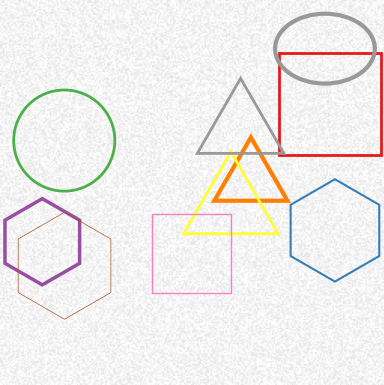[{"shape": "square", "thickness": 2, "radius": 0.66, "center": [0.858, 0.73]}, {"shape": "hexagon", "thickness": 1.5, "radius": 0.66, "center": [0.87, 0.402]}, {"shape": "circle", "thickness": 2, "radius": 0.66, "center": [0.167, 0.635]}, {"shape": "hexagon", "thickness": 2.5, "radius": 0.56, "center": [0.11, 0.372]}, {"shape": "triangle", "thickness": 3, "radius": 0.55, "center": [0.652, 0.534]}, {"shape": "triangle", "thickness": 2, "radius": 0.71, "center": [0.6, 0.464]}, {"shape": "hexagon", "thickness": 0.5, "radius": 0.69, "center": [0.168, 0.31]}, {"shape": "square", "thickness": 1, "radius": 0.51, "center": [0.498, 0.342]}, {"shape": "oval", "thickness": 3, "radius": 0.65, "center": [0.844, 0.874]}, {"shape": "triangle", "thickness": 2, "radius": 0.65, "center": [0.625, 0.667]}]